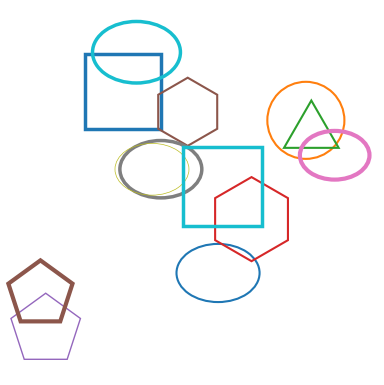[{"shape": "square", "thickness": 2.5, "radius": 0.49, "center": [0.319, 0.763]}, {"shape": "oval", "thickness": 1.5, "radius": 0.54, "center": [0.566, 0.291]}, {"shape": "circle", "thickness": 1.5, "radius": 0.5, "center": [0.794, 0.687]}, {"shape": "triangle", "thickness": 1.5, "radius": 0.41, "center": [0.809, 0.657]}, {"shape": "hexagon", "thickness": 1.5, "radius": 0.55, "center": [0.653, 0.431]}, {"shape": "pentagon", "thickness": 1, "radius": 0.47, "center": [0.119, 0.143]}, {"shape": "pentagon", "thickness": 3, "radius": 0.44, "center": [0.105, 0.236]}, {"shape": "hexagon", "thickness": 1.5, "radius": 0.44, "center": [0.488, 0.71]}, {"shape": "oval", "thickness": 3, "radius": 0.45, "center": [0.869, 0.597]}, {"shape": "oval", "thickness": 2.5, "radius": 0.53, "center": [0.418, 0.561]}, {"shape": "oval", "thickness": 0.5, "radius": 0.48, "center": [0.395, 0.56]}, {"shape": "square", "thickness": 2.5, "radius": 0.51, "center": [0.577, 0.515]}, {"shape": "oval", "thickness": 2.5, "radius": 0.57, "center": [0.354, 0.864]}]